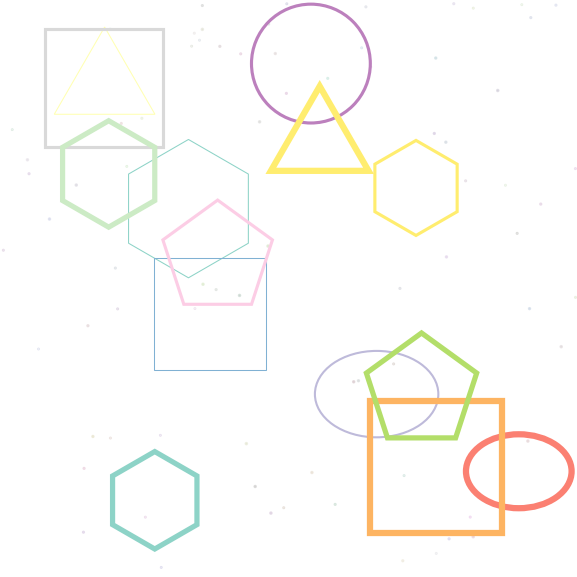[{"shape": "hexagon", "thickness": 0.5, "radius": 0.6, "center": [0.326, 0.638]}, {"shape": "hexagon", "thickness": 2.5, "radius": 0.42, "center": [0.268, 0.133]}, {"shape": "triangle", "thickness": 0.5, "radius": 0.5, "center": [0.181, 0.852]}, {"shape": "oval", "thickness": 1, "radius": 0.53, "center": [0.652, 0.317]}, {"shape": "oval", "thickness": 3, "radius": 0.46, "center": [0.898, 0.183]}, {"shape": "square", "thickness": 0.5, "radius": 0.48, "center": [0.364, 0.456]}, {"shape": "square", "thickness": 3, "radius": 0.57, "center": [0.755, 0.19]}, {"shape": "pentagon", "thickness": 2.5, "radius": 0.5, "center": [0.73, 0.322]}, {"shape": "pentagon", "thickness": 1.5, "radius": 0.5, "center": [0.377, 0.553]}, {"shape": "square", "thickness": 1.5, "radius": 0.51, "center": [0.181, 0.847]}, {"shape": "circle", "thickness": 1.5, "radius": 0.51, "center": [0.538, 0.889]}, {"shape": "hexagon", "thickness": 2.5, "radius": 0.46, "center": [0.188, 0.698]}, {"shape": "triangle", "thickness": 3, "radius": 0.49, "center": [0.554, 0.752]}, {"shape": "hexagon", "thickness": 1.5, "radius": 0.41, "center": [0.72, 0.674]}]